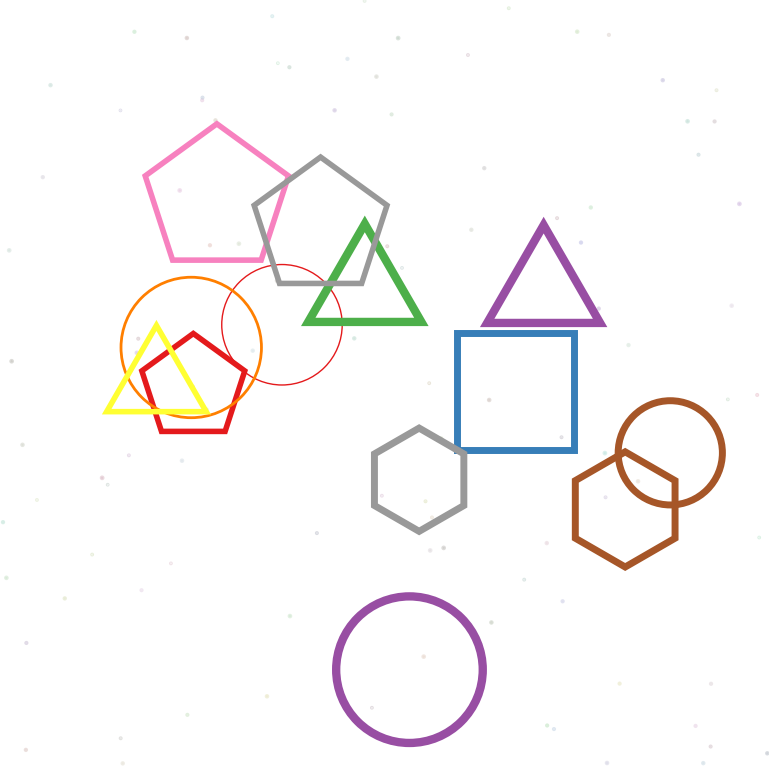[{"shape": "pentagon", "thickness": 2, "radius": 0.35, "center": [0.251, 0.497]}, {"shape": "circle", "thickness": 0.5, "radius": 0.39, "center": [0.366, 0.578]}, {"shape": "square", "thickness": 2.5, "radius": 0.38, "center": [0.67, 0.492]}, {"shape": "triangle", "thickness": 3, "radius": 0.42, "center": [0.474, 0.624]}, {"shape": "triangle", "thickness": 3, "radius": 0.42, "center": [0.706, 0.623]}, {"shape": "circle", "thickness": 3, "radius": 0.48, "center": [0.532, 0.13]}, {"shape": "circle", "thickness": 1, "radius": 0.46, "center": [0.248, 0.549]}, {"shape": "triangle", "thickness": 2, "radius": 0.37, "center": [0.203, 0.503]}, {"shape": "circle", "thickness": 2.5, "radius": 0.34, "center": [0.87, 0.412]}, {"shape": "hexagon", "thickness": 2.5, "radius": 0.37, "center": [0.812, 0.338]}, {"shape": "pentagon", "thickness": 2, "radius": 0.49, "center": [0.282, 0.741]}, {"shape": "pentagon", "thickness": 2, "radius": 0.45, "center": [0.416, 0.705]}, {"shape": "hexagon", "thickness": 2.5, "radius": 0.34, "center": [0.544, 0.377]}]